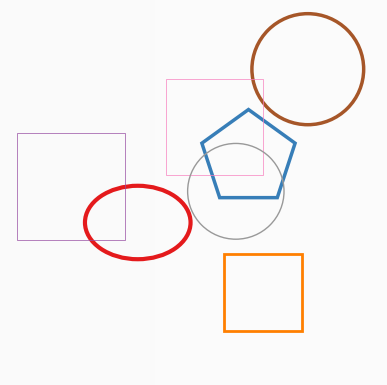[{"shape": "oval", "thickness": 3, "radius": 0.68, "center": [0.356, 0.422]}, {"shape": "pentagon", "thickness": 2.5, "radius": 0.63, "center": [0.641, 0.589]}, {"shape": "square", "thickness": 0.5, "radius": 0.7, "center": [0.184, 0.515]}, {"shape": "square", "thickness": 2, "radius": 0.5, "center": [0.679, 0.241]}, {"shape": "circle", "thickness": 2.5, "radius": 0.72, "center": [0.794, 0.82]}, {"shape": "square", "thickness": 0.5, "radius": 0.63, "center": [0.554, 0.671]}, {"shape": "circle", "thickness": 1, "radius": 0.62, "center": [0.609, 0.503]}]